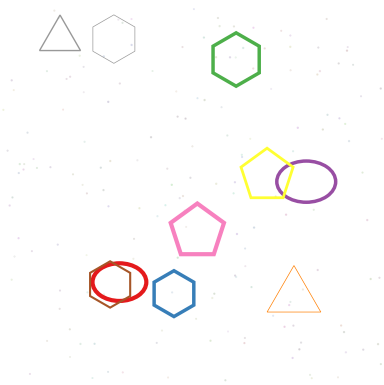[{"shape": "oval", "thickness": 3, "radius": 0.35, "center": [0.31, 0.267]}, {"shape": "hexagon", "thickness": 2.5, "radius": 0.3, "center": [0.452, 0.237]}, {"shape": "hexagon", "thickness": 2.5, "radius": 0.35, "center": [0.613, 0.845]}, {"shape": "oval", "thickness": 2.5, "radius": 0.38, "center": [0.795, 0.528]}, {"shape": "triangle", "thickness": 0.5, "radius": 0.4, "center": [0.764, 0.23]}, {"shape": "pentagon", "thickness": 2, "radius": 0.36, "center": [0.694, 0.544]}, {"shape": "hexagon", "thickness": 1.5, "radius": 0.3, "center": [0.286, 0.261]}, {"shape": "pentagon", "thickness": 3, "radius": 0.36, "center": [0.513, 0.399]}, {"shape": "hexagon", "thickness": 0.5, "radius": 0.31, "center": [0.296, 0.898]}, {"shape": "triangle", "thickness": 1, "radius": 0.31, "center": [0.156, 0.899]}]